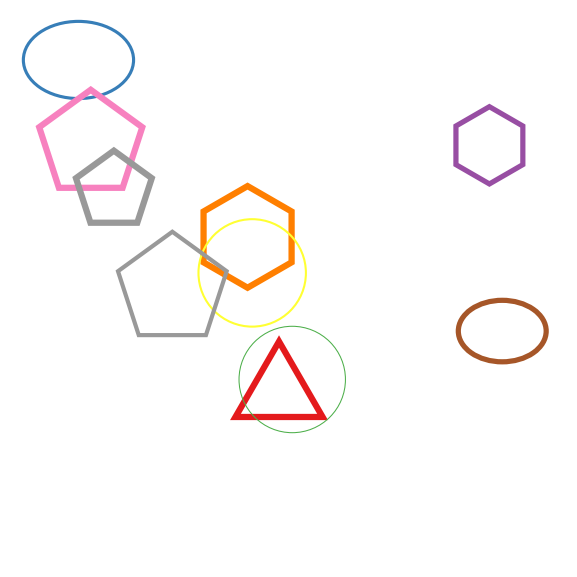[{"shape": "triangle", "thickness": 3, "radius": 0.44, "center": [0.483, 0.321]}, {"shape": "oval", "thickness": 1.5, "radius": 0.48, "center": [0.136, 0.895]}, {"shape": "circle", "thickness": 0.5, "radius": 0.46, "center": [0.506, 0.342]}, {"shape": "hexagon", "thickness": 2.5, "radius": 0.33, "center": [0.847, 0.748]}, {"shape": "hexagon", "thickness": 3, "radius": 0.44, "center": [0.429, 0.589]}, {"shape": "circle", "thickness": 1, "radius": 0.47, "center": [0.437, 0.527]}, {"shape": "oval", "thickness": 2.5, "radius": 0.38, "center": [0.87, 0.426]}, {"shape": "pentagon", "thickness": 3, "radius": 0.47, "center": [0.157, 0.75]}, {"shape": "pentagon", "thickness": 2, "radius": 0.49, "center": [0.298, 0.499]}, {"shape": "pentagon", "thickness": 3, "radius": 0.35, "center": [0.197, 0.669]}]